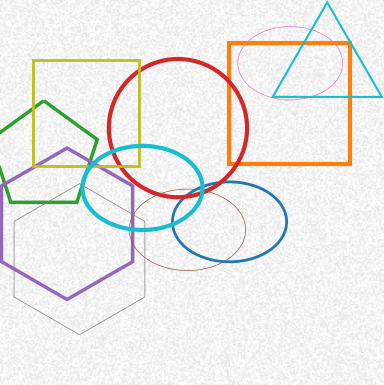[{"shape": "oval", "thickness": 2, "radius": 0.74, "center": [0.596, 0.424]}, {"shape": "square", "thickness": 3, "radius": 0.79, "center": [0.753, 0.731]}, {"shape": "pentagon", "thickness": 2.5, "radius": 0.73, "center": [0.114, 0.592]}, {"shape": "circle", "thickness": 3, "radius": 0.9, "center": [0.462, 0.667]}, {"shape": "hexagon", "thickness": 2.5, "radius": 0.98, "center": [0.174, 0.419]}, {"shape": "oval", "thickness": 0.5, "radius": 0.76, "center": [0.487, 0.403]}, {"shape": "oval", "thickness": 0.5, "radius": 0.68, "center": [0.754, 0.836]}, {"shape": "hexagon", "thickness": 0.5, "radius": 0.98, "center": [0.206, 0.327]}, {"shape": "square", "thickness": 2, "radius": 0.69, "center": [0.223, 0.707]}, {"shape": "triangle", "thickness": 1.5, "radius": 0.82, "center": [0.85, 0.83]}, {"shape": "oval", "thickness": 3, "radius": 0.78, "center": [0.37, 0.512]}]